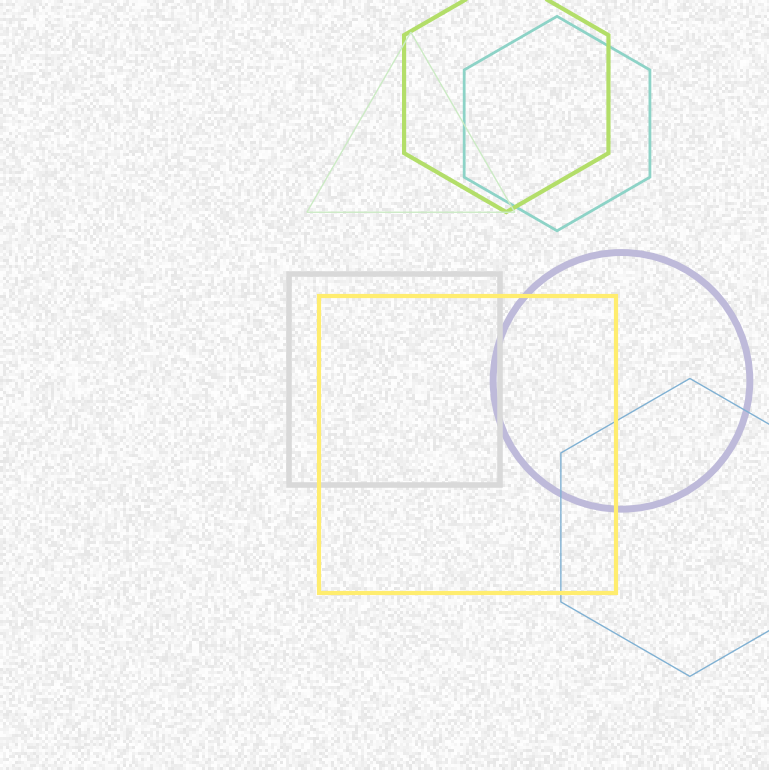[{"shape": "hexagon", "thickness": 1, "radius": 0.7, "center": [0.723, 0.84]}, {"shape": "circle", "thickness": 2.5, "radius": 0.83, "center": [0.807, 0.505]}, {"shape": "hexagon", "thickness": 0.5, "radius": 0.97, "center": [0.896, 0.315]}, {"shape": "hexagon", "thickness": 1.5, "radius": 0.77, "center": [0.657, 0.878]}, {"shape": "square", "thickness": 2, "radius": 0.69, "center": [0.512, 0.507]}, {"shape": "triangle", "thickness": 0.5, "radius": 0.78, "center": [0.534, 0.802]}, {"shape": "square", "thickness": 1.5, "radius": 0.96, "center": [0.608, 0.423]}]